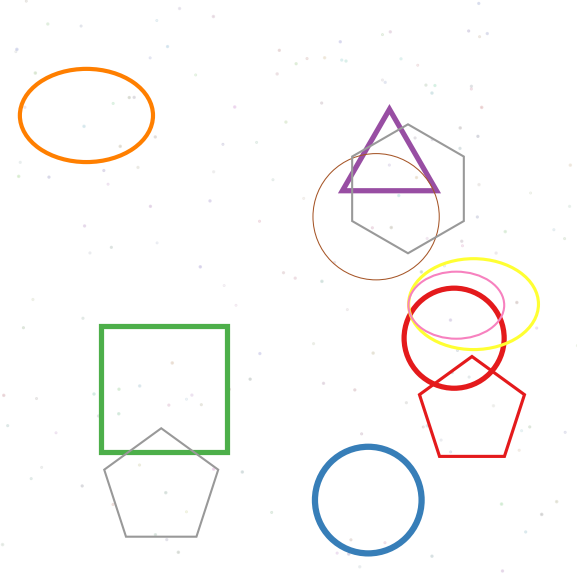[{"shape": "circle", "thickness": 2.5, "radius": 0.43, "center": [0.786, 0.413]}, {"shape": "pentagon", "thickness": 1.5, "radius": 0.48, "center": [0.817, 0.286]}, {"shape": "circle", "thickness": 3, "radius": 0.46, "center": [0.638, 0.133]}, {"shape": "square", "thickness": 2.5, "radius": 0.55, "center": [0.285, 0.326]}, {"shape": "triangle", "thickness": 2.5, "radius": 0.47, "center": [0.674, 0.716]}, {"shape": "oval", "thickness": 2, "radius": 0.58, "center": [0.15, 0.799]}, {"shape": "oval", "thickness": 1.5, "radius": 0.56, "center": [0.82, 0.472]}, {"shape": "circle", "thickness": 0.5, "radius": 0.55, "center": [0.651, 0.624]}, {"shape": "oval", "thickness": 1, "radius": 0.41, "center": [0.79, 0.471]}, {"shape": "hexagon", "thickness": 1, "radius": 0.56, "center": [0.706, 0.672]}, {"shape": "pentagon", "thickness": 1, "radius": 0.52, "center": [0.279, 0.154]}]